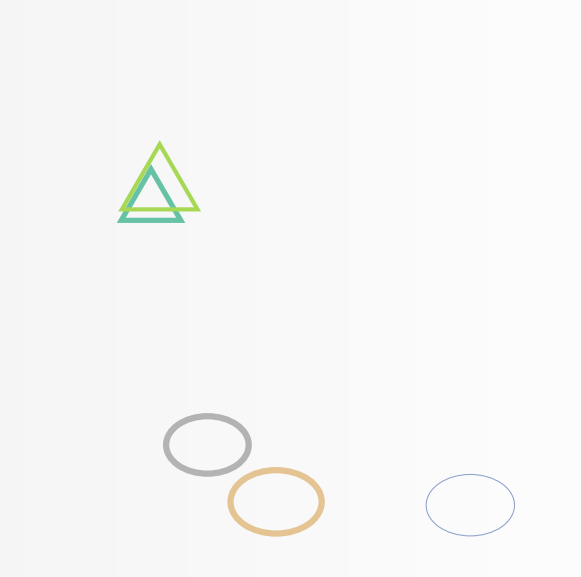[{"shape": "triangle", "thickness": 2.5, "radius": 0.3, "center": [0.26, 0.647]}, {"shape": "oval", "thickness": 0.5, "radius": 0.38, "center": [0.809, 0.124]}, {"shape": "triangle", "thickness": 2, "radius": 0.38, "center": [0.275, 0.674]}, {"shape": "oval", "thickness": 3, "radius": 0.39, "center": [0.475, 0.13]}, {"shape": "oval", "thickness": 3, "radius": 0.36, "center": [0.357, 0.229]}]